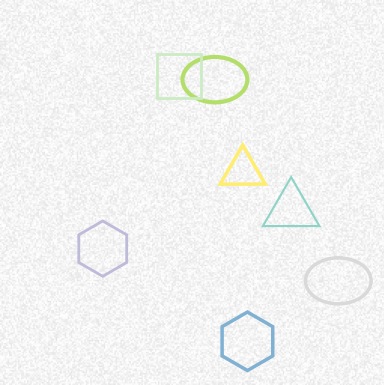[{"shape": "triangle", "thickness": 1.5, "radius": 0.42, "center": [0.756, 0.455]}, {"shape": "hexagon", "thickness": 2, "radius": 0.36, "center": [0.267, 0.354]}, {"shape": "hexagon", "thickness": 2.5, "radius": 0.38, "center": [0.643, 0.114]}, {"shape": "oval", "thickness": 3, "radius": 0.42, "center": [0.558, 0.793]}, {"shape": "oval", "thickness": 2.5, "radius": 0.43, "center": [0.879, 0.271]}, {"shape": "square", "thickness": 2, "radius": 0.29, "center": [0.465, 0.803]}, {"shape": "triangle", "thickness": 2.5, "radius": 0.34, "center": [0.63, 0.556]}]